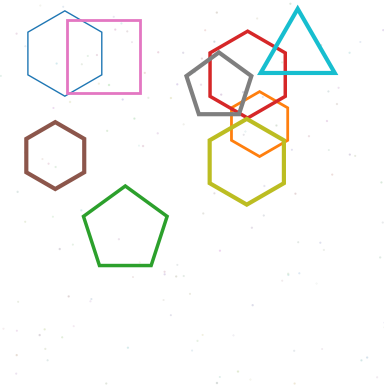[{"shape": "hexagon", "thickness": 1, "radius": 0.55, "center": [0.168, 0.861]}, {"shape": "hexagon", "thickness": 2, "radius": 0.42, "center": [0.674, 0.678]}, {"shape": "pentagon", "thickness": 2.5, "radius": 0.57, "center": [0.325, 0.403]}, {"shape": "hexagon", "thickness": 2.5, "radius": 0.56, "center": [0.643, 0.806]}, {"shape": "hexagon", "thickness": 3, "radius": 0.43, "center": [0.144, 0.596]}, {"shape": "square", "thickness": 2, "radius": 0.47, "center": [0.268, 0.854]}, {"shape": "pentagon", "thickness": 3, "radius": 0.44, "center": [0.569, 0.775]}, {"shape": "hexagon", "thickness": 3, "radius": 0.56, "center": [0.641, 0.58]}, {"shape": "triangle", "thickness": 3, "radius": 0.56, "center": [0.773, 0.866]}]